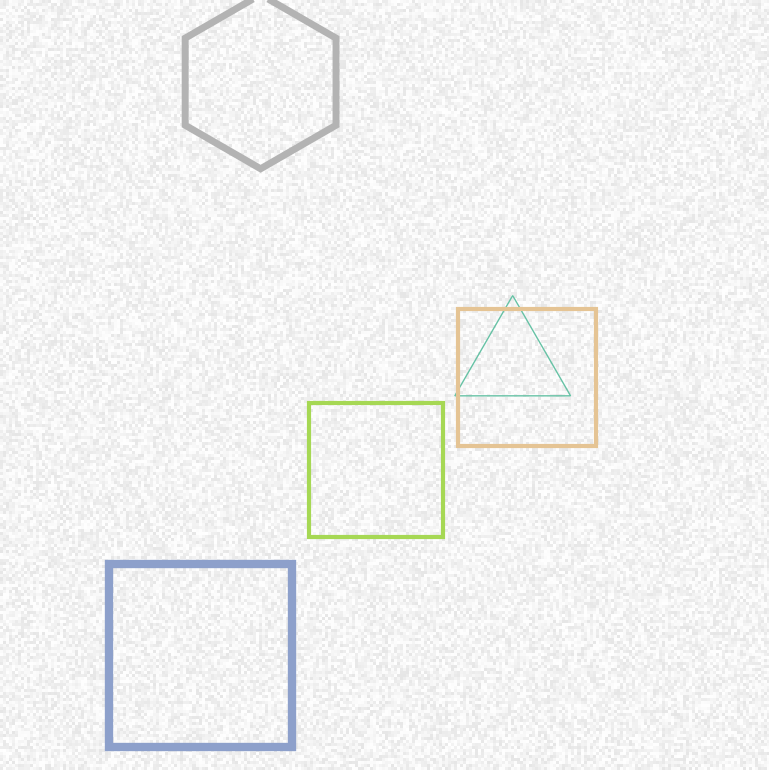[{"shape": "triangle", "thickness": 0.5, "radius": 0.43, "center": [0.666, 0.529]}, {"shape": "square", "thickness": 3, "radius": 0.59, "center": [0.26, 0.149]}, {"shape": "square", "thickness": 1.5, "radius": 0.44, "center": [0.488, 0.389]}, {"shape": "square", "thickness": 1.5, "radius": 0.45, "center": [0.685, 0.51]}, {"shape": "hexagon", "thickness": 2.5, "radius": 0.57, "center": [0.338, 0.894]}]